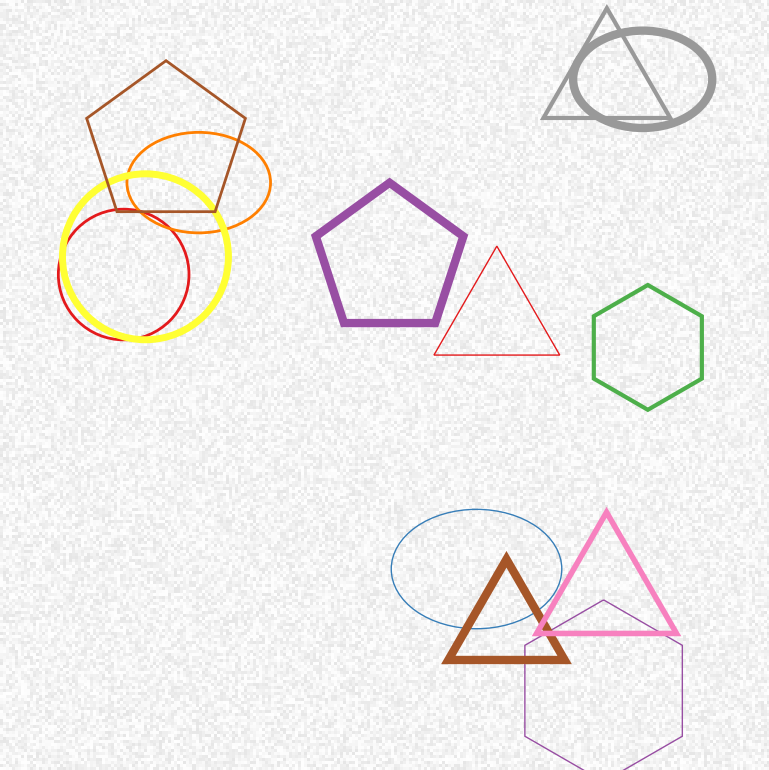[{"shape": "circle", "thickness": 1, "radius": 0.42, "center": [0.161, 0.643]}, {"shape": "triangle", "thickness": 0.5, "radius": 0.47, "center": [0.645, 0.586]}, {"shape": "oval", "thickness": 0.5, "radius": 0.55, "center": [0.619, 0.261]}, {"shape": "hexagon", "thickness": 1.5, "radius": 0.41, "center": [0.841, 0.549]}, {"shape": "hexagon", "thickness": 0.5, "radius": 0.59, "center": [0.784, 0.103]}, {"shape": "pentagon", "thickness": 3, "radius": 0.5, "center": [0.506, 0.662]}, {"shape": "oval", "thickness": 1, "radius": 0.47, "center": [0.258, 0.763]}, {"shape": "circle", "thickness": 2.5, "radius": 0.54, "center": [0.189, 0.667]}, {"shape": "pentagon", "thickness": 1, "radius": 0.54, "center": [0.216, 0.813]}, {"shape": "triangle", "thickness": 3, "radius": 0.44, "center": [0.658, 0.186]}, {"shape": "triangle", "thickness": 2, "radius": 0.52, "center": [0.788, 0.23]}, {"shape": "oval", "thickness": 3, "radius": 0.45, "center": [0.835, 0.897]}, {"shape": "triangle", "thickness": 1.5, "radius": 0.48, "center": [0.788, 0.894]}]